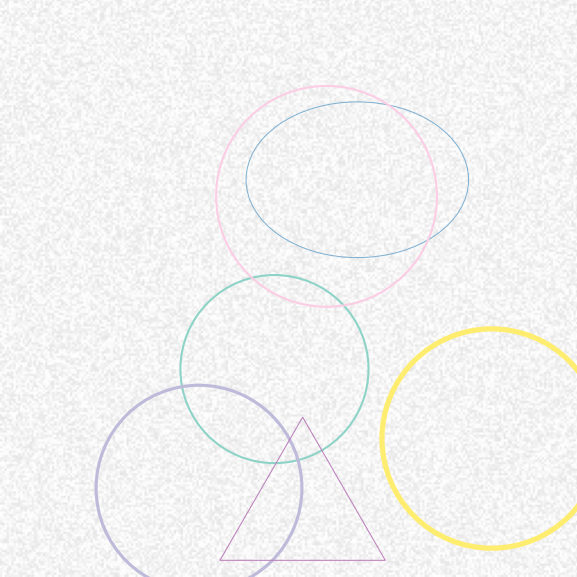[{"shape": "circle", "thickness": 1, "radius": 0.81, "center": [0.475, 0.36]}, {"shape": "circle", "thickness": 1.5, "radius": 0.89, "center": [0.345, 0.154]}, {"shape": "oval", "thickness": 0.5, "radius": 0.96, "center": [0.619, 0.688]}, {"shape": "circle", "thickness": 1, "radius": 0.96, "center": [0.565, 0.659]}, {"shape": "triangle", "thickness": 0.5, "radius": 0.83, "center": [0.524, 0.112]}, {"shape": "circle", "thickness": 2.5, "radius": 0.95, "center": [0.851, 0.24]}]